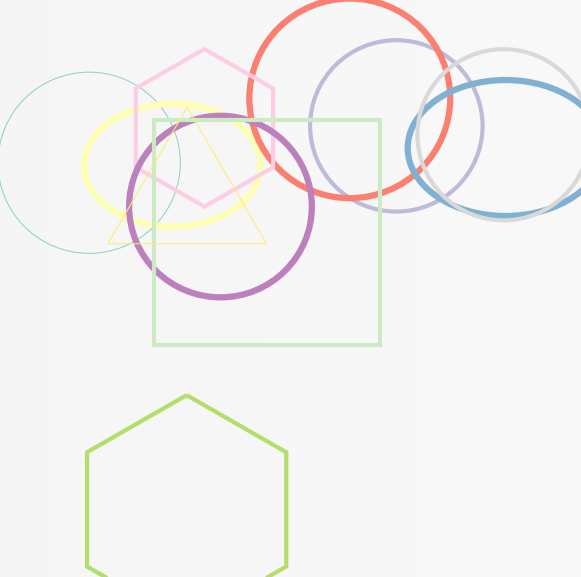[{"shape": "circle", "thickness": 0.5, "radius": 0.78, "center": [0.153, 0.717]}, {"shape": "oval", "thickness": 3, "radius": 0.76, "center": [0.296, 0.713]}, {"shape": "circle", "thickness": 2, "radius": 0.74, "center": [0.682, 0.781]}, {"shape": "circle", "thickness": 3, "radius": 0.86, "center": [0.602, 0.829]}, {"shape": "oval", "thickness": 3, "radius": 0.84, "center": [0.87, 0.743]}, {"shape": "hexagon", "thickness": 2, "radius": 0.99, "center": [0.321, 0.117]}, {"shape": "hexagon", "thickness": 2, "radius": 0.68, "center": [0.352, 0.778]}, {"shape": "circle", "thickness": 2, "radius": 0.74, "center": [0.866, 0.766]}, {"shape": "circle", "thickness": 3, "radius": 0.79, "center": [0.379, 0.641]}, {"shape": "square", "thickness": 2, "radius": 0.97, "center": [0.46, 0.596]}, {"shape": "triangle", "thickness": 0.5, "radius": 0.79, "center": [0.322, 0.656]}]